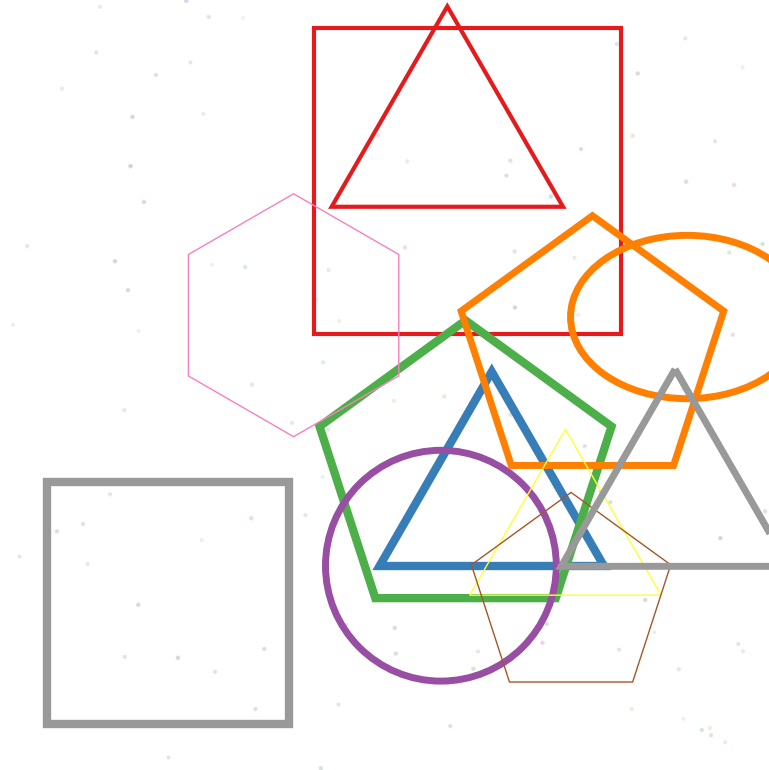[{"shape": "square", "thickness": 1.5, "radius": 1.0, "center": [0.607, 0.765]}, {"shape": "triangle", "thickness": 1.5, "radius": 0.87, "center": [0.581, 0.818]}, {"shape": "triangle", "thickness": 3, "radius": 0.84, "center": [0.639, 0.349]}, {"shape": "pentagon", "thickness": 3, "radius": 1.0, "center": [0.605, 0.385]}, {"shape": "circle", "thickness": 2.5, "radius": 0.75, "center": [0.573, 0.265]}, {"shape": "oval", "thickness": 2.5, "radius": 0.76, "center": [0.892, 0.588]}, {"shape": "pentagon", "thickness": 2.5, "radius": 0.9, "center": [0.769, 0.541]}, {"shape": "triangle", "thickness": 0.5, "radius": 0.72, "center": [0.734, 0.299]}, {"shape": "pentagon", "thickness": 0.5, "radius": 0.68, "center": [0.742, 0.224]}, {"shape": "hexagon", "thickness": 0.5, "radius": 0.79, "center": [0.381, 0.591]}, {"shape": "square", "thickness": 3, "radius": 0.79, "center": [0.219, 0.217]}, {"shape": "triangle", "thickness": 2.5, "radius": 0.85, "center": [0.877, 0.35]}]